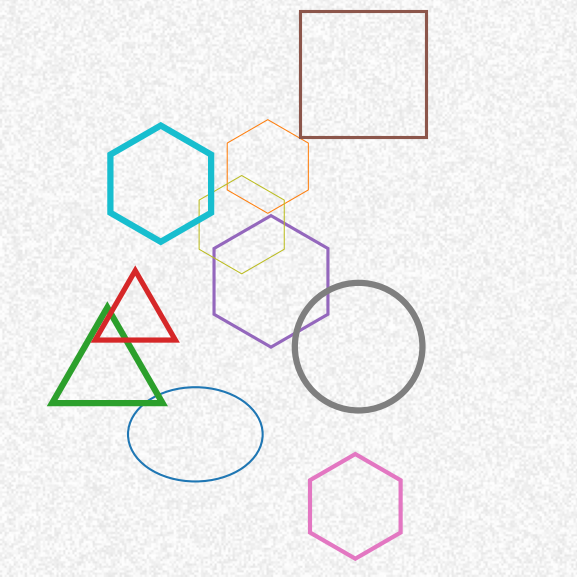[{"shape": "oval", "thickness": 1, "radius": 0.58, "center": [0.338, 0.247]}, {"shape": "hexagon", "thickness": 0.5, "radius": 0.41, "center": [0.464, 0.711]}, {"shape": "triangle", "thickness": 3, "radius": 0.55, "center": [0.186, 0.356]}, {"shape": "triangle", "thickness": 2.5, "radius": 0.4, "center": [0.234, 0.45]}, {"shape": "hexagon", "thickness": 1.5, "radius": 0.57, "center": [0.469, 0.512]}, {"shape": "square", "thickness": 1.5, "radius": 0.55, "center": [0.629, 0.871]}, {"shape": "hexagon", "thickness": 2, "radius": 0.45, "center": [0.615, 0.122]}, {"shape": "circle", "thickness": 3, "radius": 0.55, "center": [0.621, 0.399]}, {"shape": "hexagon", "thickness": 0.5, "radius": 0.43, "center": [0.419, 0.61]}, {"shape": "hexagon", "thickness": 3, "radius": 0.5, "center": [0.278, 0.681]}]